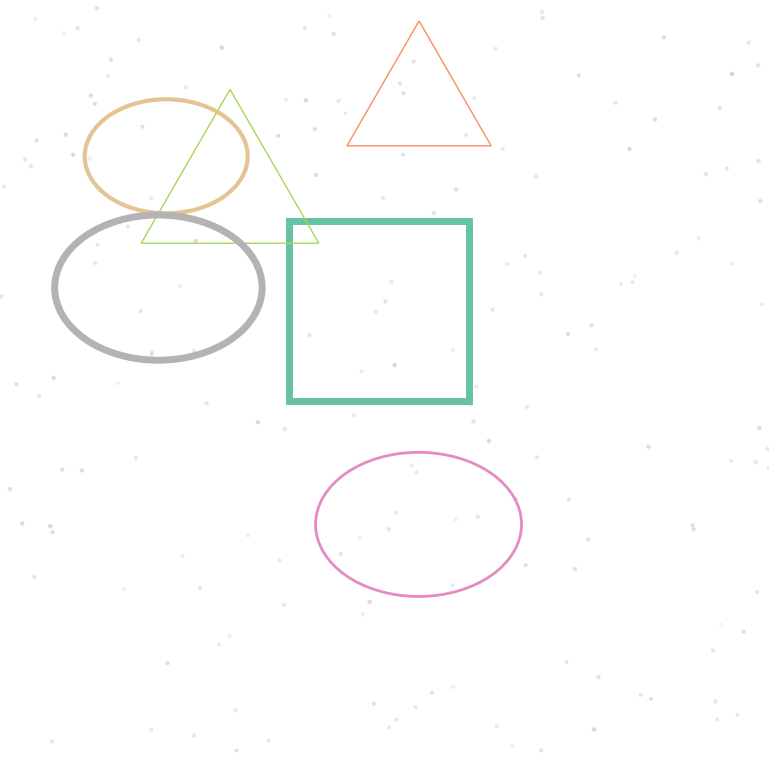[{"shape": "square", "thickness": 2.5, "radius": 0.58, "center": [0.492, 0.597]}, {"shape": "triangle", "thickness": 0.5, "radius": 0.54, "center": [0.544, 0.865]}, {"shape": "oval", "thickness": 1, "radius": 0.67, "center": [0.544, 0.319]}, {"shape": "triangle", "thickness": 0.5, "radius": 0.67, "center": [0.299, 0.751]}, {"shape": "oval", "thickness": 1.5, "radius": 0.53, "center": [0.216, 0.797]}, {"shape": "oval", "thickness": 2.5, "radius": 0.67, "center": [0.206, 0.626]}]